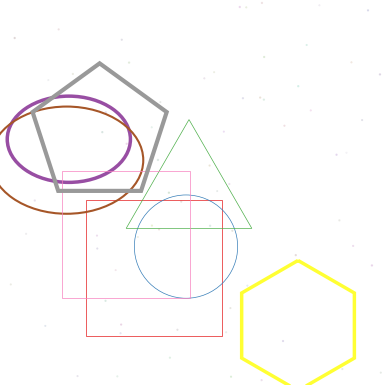[{"shape": "square", "thickness": 0.5, "radius": 0.89, "center": [0.4, 0.304]}, {"shape": "circle", "thickness": 0.5, "radius": 0.67, "center": [0.483, 0.359]}, {"shape": "triangle", "thickness": 0.5, "radius": 0.94, "center": [0.491, 0.501]}, {"shape": "oval", "thickness": 2.5, "radius": 0.8, "center": [0.179, 0.638]}, {"shape": "hexagon", "thickness": 2.5, "radius": 0.85, "center": [0.774, 0.154]}, {"shape": "oval", "thickness": 1.5, "radius": 0.99, "center": [0.173, 0.584]}, {"shape": "square", "thickness": 0.5, "radius": 0.83, "center": [0.327, 0.391]}, {"shape": "pentagon", "thickness": 3, "radius": 0.92, "center": [0.259, 0.652]}]